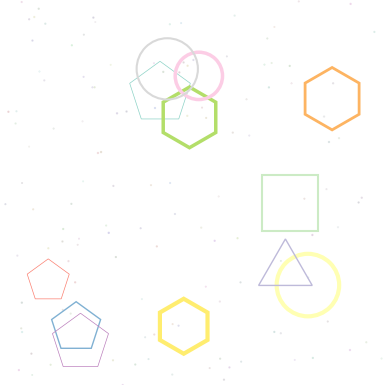[{"shape": "pentagon", "thickness": 0.5, "radius": 0.41, "center": [0.416, 0.758]}, {"shape": "circle", "thickness": 3, "radius": 0.41, "center": [0.8, 0.26]}, {"shape": "triangle", "thickness": 1, "radius": 0.4, "center": [0.741, 0.299]}, {"shape": "pentagon", "thickness": 0.5, "radius": 0.29, "center": [0.125, 0.27]}, {"shape": "pentagon", "thickness": 1, "radius": 0.33, "center": [0.198, 0.149]}, {"shape": "hexagon", "thickness": 2, "radius": 0.4, "center": [0.863, 0.744]}, {"shape": "hexagon", "thickness": 2.5, "radius": 0.39, "center": [0.492, 0.695]}, {"shape": "circle", "thickness": 2.5, "radius": 0.31, "center": [0.517, 0.803]}, {"shape": "circle", "thickness": 1.5, "radius": 0.4, "center": [0.434, 0.821]}, {"shape": "pentagon", "thickness": 0.5, "radius": 0.38, "center": [0.209, 0.11]}, {"shape": "square", "thickness": 1.5, "radius": 0.37, "center": [0.753, 0.473]}, {"shape": "hexagon", "thickness": 3, "radius": 0.36, "center": [0.477, 0.153]}]